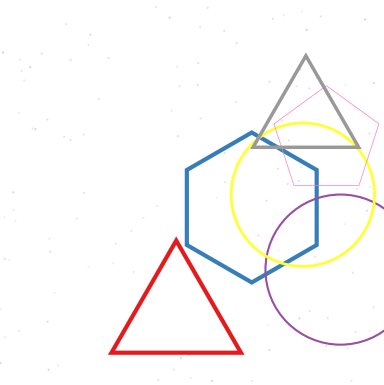[{"shape": "triangle", "thickness": 3, "radius": 0.97, "center": [0.458, 0.181]}, {"shape": "hexagon", "thickness": 3, "radius": 0.97, "center": [0.654, 0.461]}, {"shape": "circle", "thickness": 1.5, "radius": 0.97, "center": [0.884, 0.3]}, {"shape": "circle", "thickness": 2, "radius": 0.93, "center": [0.787, 0.494]}, {"shape": "pentagon", "thickness": 0.5, "radius": 0.72, "center": [0.848, 0.634]}, {"shape": "triangle", "thickness": 2.5, "radius": 0.79, "center": [0.794, 0.697]}]